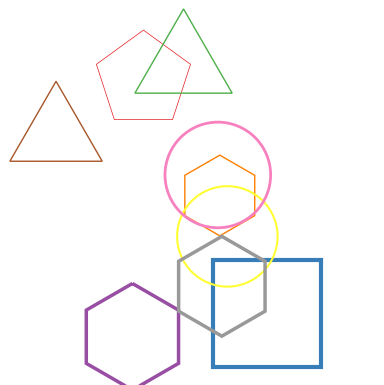[{"shape": "pentagon", "thickness": 0.5, "radius": 0.64, "center": [0.373, 0.793]}, {"shape": "square", "thickness": 3, "radius": 0.7, "center": [0.694, 0.186]}, {"shape": "triangle", "thickness": 1, "radius": 0.73, "center": [0.477, 0.831]}, {"shape": "hexagon", "thickness": 2.5, "radius": 0.69, "center": [0.344, 0.125]}, {"shape": "hexagon", "thickness": 1, "radius": 0.52, "center": [0.571, 0.492]}, {"shape": "circle", "thickness": 1.5, "radius": 0.65, "center": [0.591, 0.386]}, {"shape": "triangle", "thickness": 1, "radius": 0.69, "center": [0.146, 0.65]}, {"shape": "circle", "thickness": 2, "radius": 0.69, "center": [0.566, 0.546]}, {"shape": "hexagon", "thickness": 2.5, "radius": 0.65, "center": [0.576, 0.257]}]